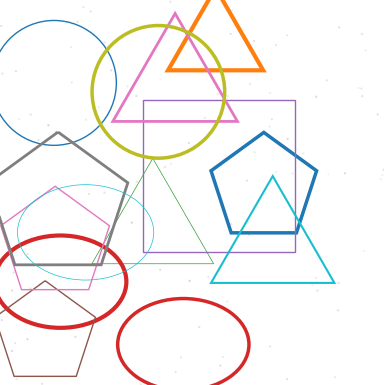[{"shape": "pentagon", "thickness": 2.5, "radius": 0.72, "center": [0.685, 0.512]}, {"shape": "circle", "thickness": 1, "radius": 0.81, "center": [0.14, 0.785]}, {"shape": "triangle", "thickness": 3, "radius": 0.71, "center": [0.56, 0.889]}, {"shape": "triangle", "thickness": 0.5, "radius": 0.91, "center": [0.397, 0.406]}, {"shape": "oval", "thickness": 2.5, "radius": 0.85, "center": [0.476, 0.105]}, {"shape": "oval", "thickness": 3, "radius": 0.86, "center": [0.157, 0.268]}, {"shape": "square", "thickness": 1, "radius": 0.98, "center": [0.569, 0.542]}, {"shape": "pentagon", "thickness": 1, "radius": 0.69, "center": [0.117, 0.134]}, {"shape": "triangle", "thickness": 2, "radius": 0.93, "center": [0.455, 0.778]}, {"shape": "pentagon", "thickness": 1, "radius": 0.74, "center": [0.143, 0.368]}, {"shape": "pentagon", "thickness": 2, "radius": 0.95, "center": [0.151, 0.466]}, {"shape": "circle", "thickness": 2.5, "radius": 0.86, "center": [0.411, 0.761]}, {"shape": "oval", "thickness": 0.5, "radius": 0.88, "center": [0.222, 0.396]}, {"shape": "triangle", "thickness": 1.5, "radius": 0.92, "center": [0.708, 0.358]}]